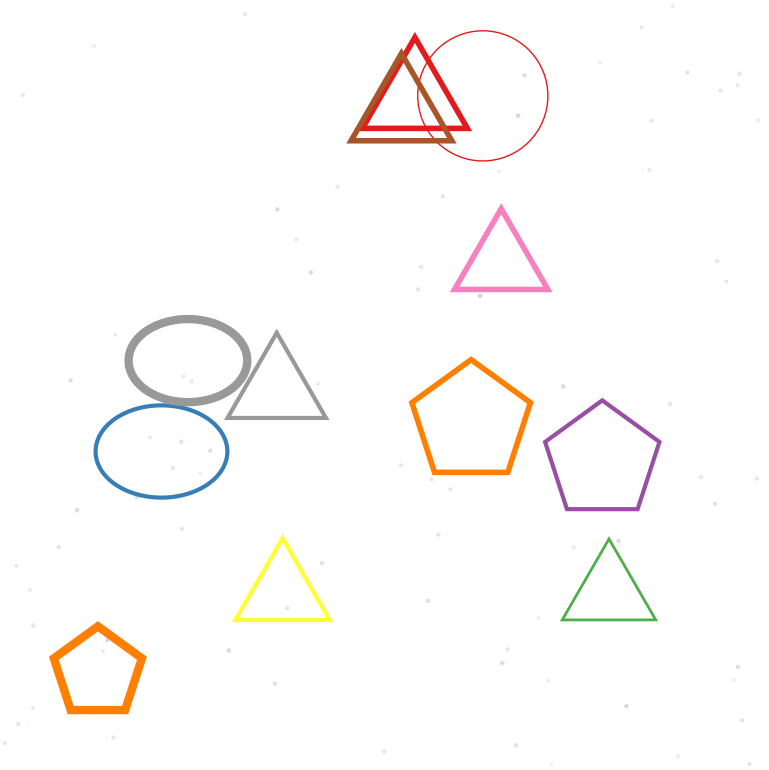[{"shape": "circle", "thickness": 0.5, "radius": 0.42, "center": [0.627, 0.876]}, {"shape": "triangle", "thickness": 2, "radius": 0.39, "center": [0.539, 0.873]}, {"shape": "oval", "thickness": 1.5, "radius": 0.43, "center": [0.21, 0.414]}, {"shape": "triangle", "thickness": 1, "radius": 0.35, "center": [0.791, 0.23]}, {"shape": "pentagon", "thickness": 1.5, "radius": 0.39, "center": [0.782, 0.402]}, {"shape": "pentagon", "thickness": 3, "radius": 0.3, "center": [0.127, 0.126]}, {"shape": "pentagon", "thickness": 2, "radius": 0.4, "center": [0.612, 0.452]}, {"shape": "triangle", "thickness": 1.5, "radius": 0.35, "center": [0.367, 0.23]}, {"shape": "triangle", "thickness": 2, "radius": 0.38, "center": [0.521, 0.855]}, {"shape": "triangle", "thickness": 2, "radius": 0.35, "center": [0.651, 0.659]}, {"shape": "triangle", "thickness": 1.5, "radius": 0.37, "center": [0.359, 0.494]}, {"shape": "oval", "thickness": 3, "radius": 0.39, "center": [0.244, 0.532]}]